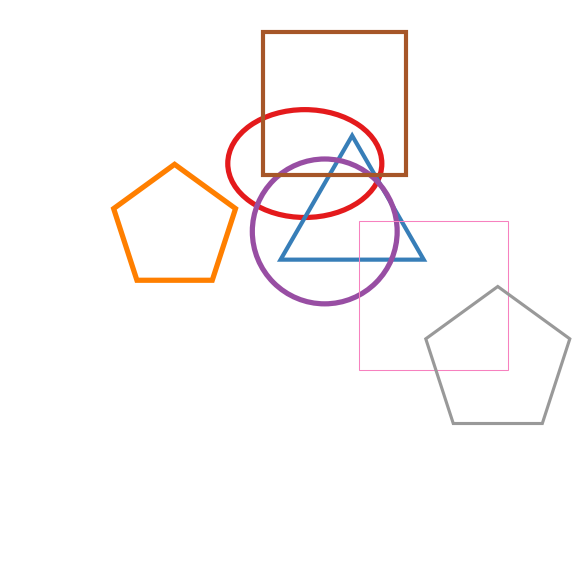[{"shape": "oval", "thickness": 2.5, "radius": 0.67, "center": [0.528, 0.716]}, {"shape": "triangle", "thickness": 2, "radius": 0.72, "center": [0.61, 0.621]}, {"shape": "circle", "thickness": 2.5, "radius": 0.63, "center": [0.562, 0.598]}, {"shape": "pentagon", "thickness": 2.5, "radius": 0.55, "center": [0.302, 0.604]}, {"shape": "square", "thickness": 2, "radius": 0.62, "center": [0.579, 0.819]}, {"shape": "square", "thickness": 0.5, "radius": 0.64, "center": [0.75, 0.488]}, {"shape": "pentagon", "thickness": 1.5, "radius": 0.66, "center": [0.862, 0.372]}]